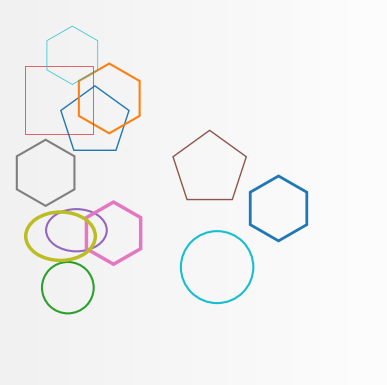[{"shape": "pentagon", "thickness": 1, "radius": 0.46, "center": [0.245, 0.684]}, {"shape": "hexagon", "thickness": 2, "radius": 0.42, "center": [0.719, 0.459]}, {"shape": "hexagon", "thickness": 1.5, "radius": 0.45, "center": [0.282, 0.744]}, {"shape": "circle", "thickness": 1.5, "radius": 0.33, "center": [0.175, 0.253]}, {"shape": "square", "thickness": 0.5, "radius": 0.44, "center": [0.153, 0.741]}, {"shape": "oval", "thickness": 1.5, "radius": 0.39, "center": [0.197, 0.402]}, {"shape": "pentagon", "thickness": 1, "radius": 0.5, "center": [0.541, 0.562]}, {"shape": "hexagon", "thickness": 2.5, "radius": 0.4, "center": [0.293, 0.394]}, {"shape": "hexagon", "thickness": 1.5, "radius": 0.43, "center": [0.118, 0.551]}, {"shape": "oval", "thickness": 2.5, "radius": 0.45, "center": [0.156, 0.386]}, {"shape": "circle", "thickness": 1.5, "radius": 0.47, "center": [0.56, 0.306]}, {"shape": "hexagon", "thickness": 0.5, "radius": 0.38, "center": [0.187, 0.856]}]